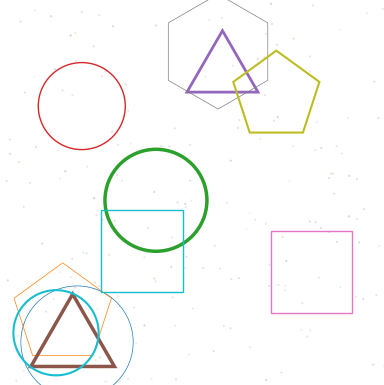[{"shape": "circle", "thickness": 0.5, "radius": 0.73, "center": [0.2, 0.111]}, {"shape": "pentagon", "thickness": 0.5, "radius": 0.67, "center": [0.163, 0.184]}, {"shape": "circle", "thickness": 2.5, "radius": 0.66, "center": [0.405, 0.48]}, {"shape": "circle", "thickness": 1, "radius": 0.57, "center": [0.212, 0.724]}, {"shape": "triangle", "thickness": 2, "radius": 0.53, "center": [0.578, 0.814]}, {"shape": "triangle", "thickness": 2.5, "radius": 0.63, "center": [0.189, 0.111]}, {"shape": "square", "thickness": 1, "radius": 0.53, "center": [0.809, 0.294]}, {"shape": "hexagon", "thickness": 0.5, "radius": 0.75, "center": [0.566, 0.866]}, {"shape": "pentagon", "thickness": 1.5, "radius": 0.59, "center": [0.718, 0.751]}, {"shape": "square", "thickness": 1, "radius": 0.53, "center": [0.368, 0.348]}, {"shape": "circle", "thickness": 1.5, "radius": 0.55, "center": [0.145, 0.136]}]